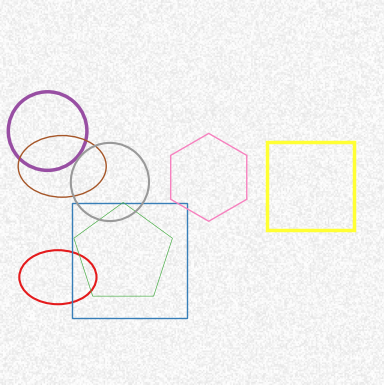[{"shape": "oval", "thickness": 1.5, "radius": 0.5, "center": [0.15, 0.28]}, {"shape": "square", "thickness": 1, "radius": 0.75, "center": [0.336, 0.324]}, {"shape": "pentagon", "thickness": 0.5, "radius": 0.67, "center": [0.32, 0.34]}, {"shape": "circle", "thickness": 2.5, "radius": 0.51, "center": [0.124, 0.66]}, {"shape": "square", "thickness": 2.5, "radius": 0.57, "center": [0.806, 0.517]}, {"shape": "oval", "thickness": 1, "radius": 0.57, "center": [0.162, 0.568]}, {"shape": "hexagon", "thickness": 1, "radius": 0.57, "center": [0.542, 0.539]}, {"shape": "circle", "thickness": 1.5, "radius": 0.51, "center": [0.285, 0.527]}]